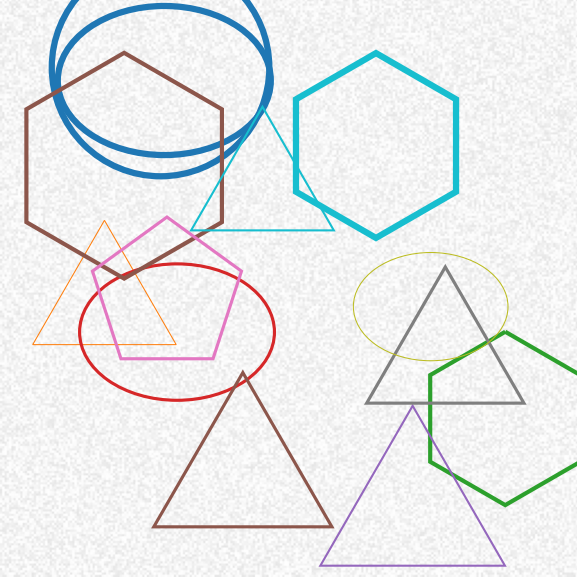[{"shape": "oval", "thickness": 3, "radius": 0.92, "center": [0.284, 0.86]}, {"shape": "circle", "thickness": 3, "radius": 0.94, "center": [0.278, 0.882]}, {"shape": "triangle", "thickness": 0.5, "radius": 0.72, "center": [0.181, 0.474]}, {"shape": "hexagon", "thickness": 2, "radius": 0.75, "center": [0.875, 0.275]}, {"shape": "oval", "thickness": 1.5, "radius": 0.84, "center": [0.307, 0.424]}, {"shape": "triangle", "thickness": 1, "radius": 0.92, "center": [0.715, 0.112]}, {"shape": "hexagon", "thickness": 2, "radius": 0.98, "center": [0.215, 0.712]}, {"shape": "triangle", "thickness": 1.5, "radius": 0.89, "center": [0.42, 0.176]}, {"shape": "pentagon", "thickness": 1.5, "radius": 0.68, "center": [0.289, 0.488]}, {"shape": "triangle", "thickness": 1.5, "radius": 0.79, "center": [0.771, 0.38]}, {"shape": "oval", "thickness": 0.5, "radius": 0.67, "center": [0.746, 0.468]}, {"shape": "triangle", "thickness": 1, "radius": 0.71, "center": [0.454, 0.672]}, {"shape": "hexagon", "thickness": 3, "radius": 0.8, "center": [0.651, 0.747]}]